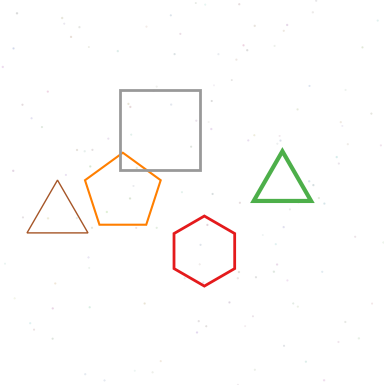[{"shape": "hexagon", "thickness": 2, "radius": 0.45, "center": [0.531, 0.348]}, {"shape": "triangle", "thickness": 3, "radius": 0.43, "center": [0.733, 0.521]}, {"shape": "pentagon", "thickness": 1.5, "radius": 0.52, "center": [0.319, 0.5]}, {"shape": "triangle", "thickness": 1, "radius": 0.46, "center": [0.149, 0.441]}, {"shape": "square", "thickness": 2, "radius": 0.52, "center": [0.415, 0.662]}]